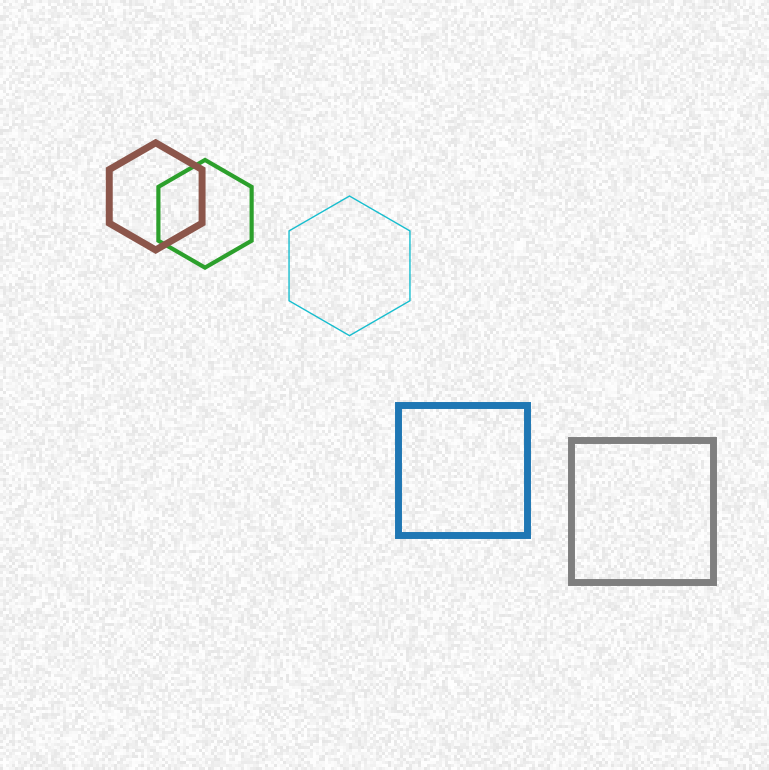[{"shape": "square", "thickness": 2.5, "radius": 0.42, "center": [0.601, 0.39]}, {"shape": "hexagon", "thickness": 1.5, "radius": 0.35, "center": [0.266, 0.722]}, {"shape": "hexagon", "thickness": 2.5, "radius": 0.35, "center": [0.202, 0.745]}, {"shape": "square", "thickness": 2.5, "radius": 0.46, "center": [0.834, 0.336]}, {"shape": "hexagon", "thickness": 0.5, "radius": 0.45, "center": [0.454, 0.655]}]